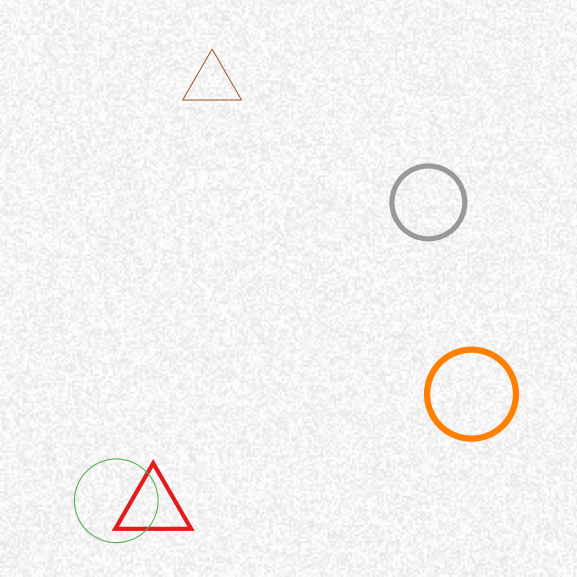[{"shape": "triangle", "thickness": 2, "radius": 0.38, "center": [0.265, 0.121]}, {"shape": "circle", "thickness": 0.5, "radius": 0.36, "center": [0.201, 0.132]}, {"shape": "circle", "thickness": 3, "radius": 0.38, "center": [0.816, 0.317]}, {"shape": "triangle", "thickness": 0.5, "radius": 0.29, "center": [0.367, 0.855]}, {"shape": "circle", "thickness": 2.5, "radius": 0.32, "center": [0.742, 0.649]}]